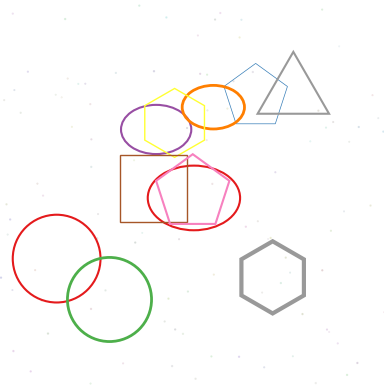[{"shape": "oval", "thickness": 1.5, "radius": 0.6, "center": [0.504, 0.486]}, {"shape": "circle", "thickness": 1.5, "radius": 0.57, "center": [0.147, 0.328]}, {"shape": "pentagon", "thickness": 0.5, "radius": 0.43, "center": [0.664, 0.749]}, {"shape": "circle", "thickness": 2, "radius": 0.55, "center": [0.284, 0.222]}, {"shape": "oval", "thickness": 1.5, "radius": 0.46, "center": [0.406, 0.664]}, {"shape": "oval", "thickness": 2, "radius": 0.4, "center": [0.554, 0.722]}, {"shape": "hexagon", "thickness": 1, "radius": 0.45, "center": [0.454, 0.681]}, {"shape": "square", "thickness": 1, "radius": 0.44, "center": [0.397, 0.51]}, {"shape": "pentagon", "thickness": 1.5, "radius": 0.5, "center": [0.501, 0.499]}, {"shape": "hexagon", "thickness": 3, "radius": 0.47, "center": [0.708, 0.28]}, {"shape": "triangle", "thickness": 1.5, "radius": 0.54, "center": [0.762, 0.758]}]